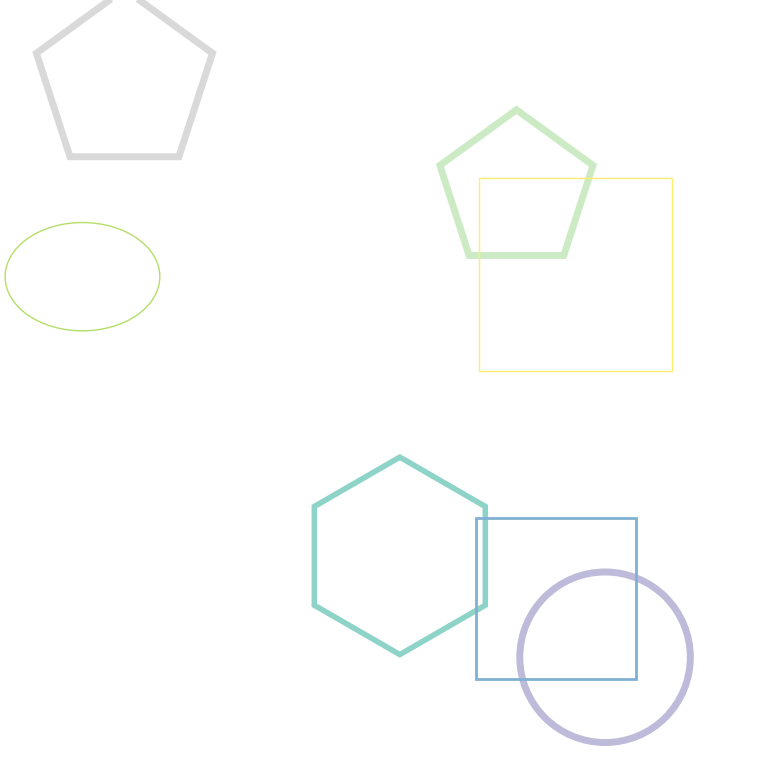[{"shape": "hexagon", "thickness": 2, "radius": 0.64, "center": [0.519, 0.278]}, {"shape": "circle", "thickness": 2.5, "radius": 0.55, "center": [0.786, 0.146]}, {"shape": "square", "thickness": 1, "radius": 0.52, "center": [0.722, 0.223]}, {"shape": "oval", "thickness": 0.5, "radius": 0.5, "center": [0.107, 0.641]}, {"shape": "pentagon", "thickness": 2.5, "radius": 0.6, "center": [0.162, 0.894]}, {"shape": "pentagon", "thickness": 2.5, "radius": 0.52, "center": [0.671, 0.753]}, {"shape": "square", "thickness": 0.5, "radius": 0.63, "center": [0.748, 0.644]}]